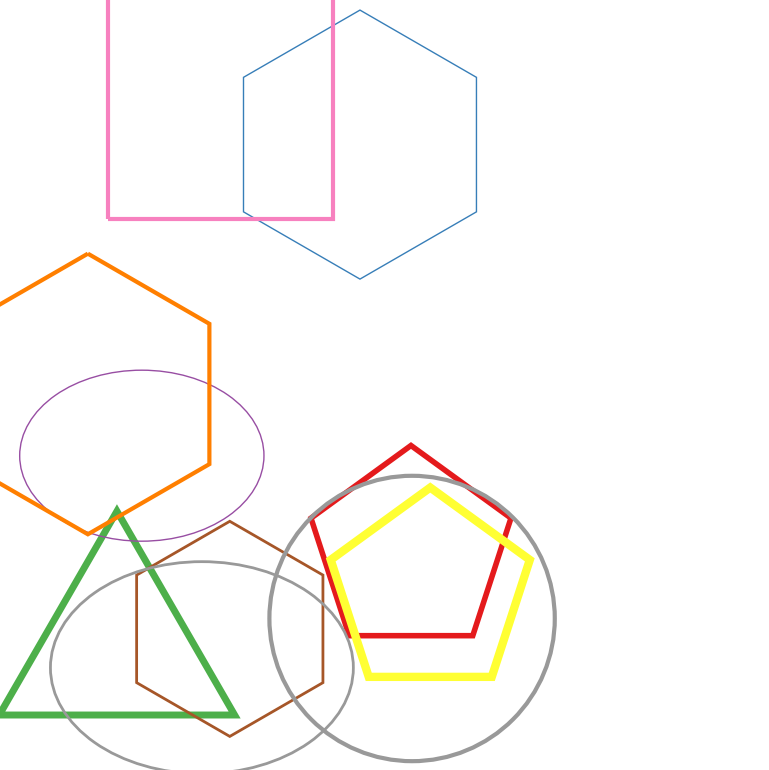[{"shape": "pentagon", "thickness": 2, "radius": 0.68, "center": [0.534, 0.285]}, {"shape": "hexagon", "thickness": 0.5, "radius": 0.87, "center": [0.468, 0.812]}, {"shape": "triangle", "thickness": 2.5, "radius": 0.88, "center": [0.152, 0.16]}, {"shape": "oval", "thickness": 0.5, "radius": 0.79, "center": [0.184, 0.408]}, {"shape": "hexagon", "thickness": 1.5, "radius": 0.91, "center": [0.114, 0.488]}, {"shape": "pentagon", "thickness": 3, "radius": 0.68, "center": [0.559, 0.231]}, {"shape": "hexagon", "thickness": 1, "radius": 0.7, "center": [0.298, 0.183]}, {"shape": "square", "thickness": 1.5, "radius": 0.73, "center": [0.287, 0.862]}, {"shape": "circle", "thickness": 1.5, "radius": 0.93, "center": [0.535, 0.197]}, {"shape": "oval", "thickness": 1, "radius": 0.98, "center": [0.262, 0.133]}]